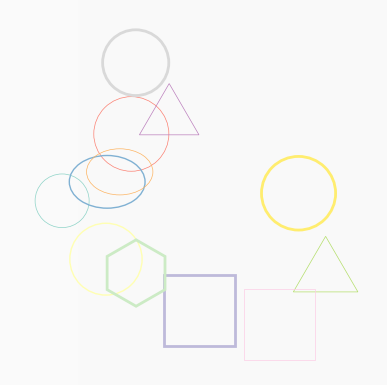[{"shape": "circle", "thickness": 0.5, "radius": 0.35, "center": [0.16, 0.478]}, {"shape": "circle", "thickness": 1, "radius": 0.47, "center": [0.273, 0.327]}, {"shape": "square", "thickness": 2, "radius": 0.46, "center": [0.515, 0.194]}, {"shape": "circle", "thickness": 0.5, "radius": 0.48, "center": [0.339, 0.652]}, {"shape": "oval", "thickness": 1, "radius": 0.49, "center": [0.277, 0.528]}, {"shape": "oval", "thickness": 0.5, "radius": 0.43, "center": [0.309, 0.554]}, {"shape": "triangle", "thickness": 0.5, "radius": 0.48, "center": [0.84, 0.29]}, {"shape": "square", "thickness": 0.5, "radius": 0.46, "center": [0.721, 0.156]}, {"shape": "circle", "thickness": 2, "radius": 0.43, "center": [0.35, 0.837]}, {"shape": "triangle", "thickness": 0.5, "radius": 0.44, "center": [0.437, 0.694]}, {"shape": "hexagon", "thickness": 2, "radius": 0.43, "center": [0.351, 0.291]}, {"shape": "circle", "thickness": 2, "radius": 0.48, "center": [0.77, 0.498]}]